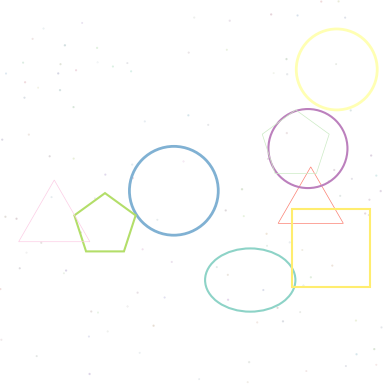[{"shape": "oval", "thickness": 1.5, "radius": 0.59, "center": [0.65, 0.273]}, {"shape": "circle", "thickness": 2, "radius": 0.53, "center": [0.875, 0.82]}, {"shape": "triangle", "thickness": 0.5, "radius": 0.49, "center": [0.807, 0.469]}, {"shape": "circle", "thickness": 2, "radius": 0.58, "center": [0.452, 0.504]}, {"shape": "pentagon", "thickness": 1.5, "radius": 0.42, "center": [0.273, 0.415]}, {"shape": "triangle", "thickness": 0.5, "radius": 0.53, "center": [0.141, 0.426]}, {"shape": "circle", "thickness": 1.5, "radius": 0.51, "center": [0.8, 0.614]}, {"shape": "pentagon", "thickness": 0.5, "radius": 0.46, "center": [0.768, 0.623]}, {"shape": "square", "thickness": 1.5, "radius": 0.51, "center": [0.859, 0.357]}]